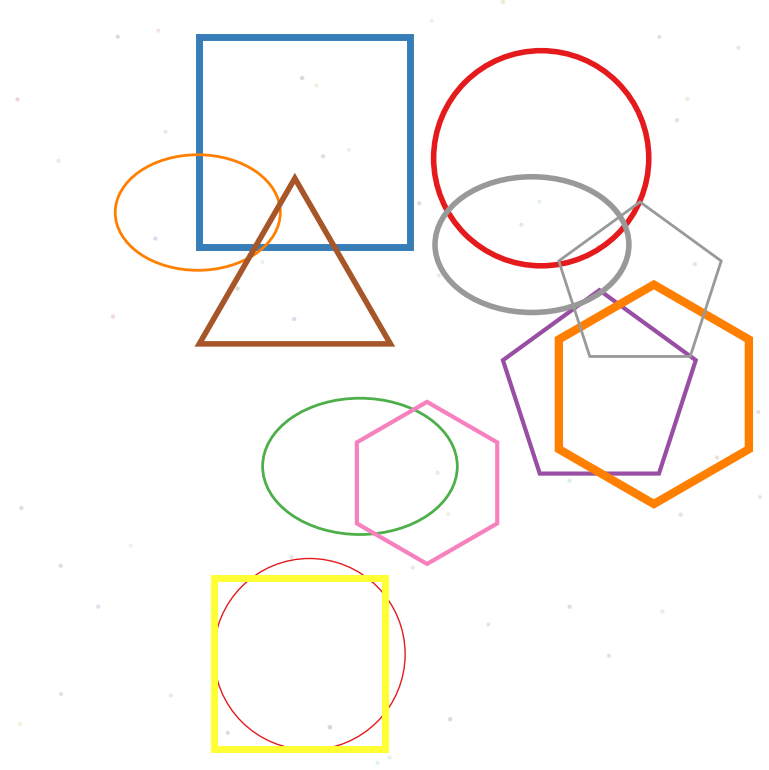[{"shape": "circle", "thickness": 0.5, "radius": 0.62, "center": [0.402, 0.15]}, {"shape": "circle", "thickness": 2, "radius": 0.7, "center": [0.703, 0.794]}, {"shape": "square", "thickness": 2.5, "radius": 0.68, "center": [0.395, 0.815]}, {"shape": "oval", "thickness": 1, "radius": 0.63, "center": [0.467, 0.394]}, {"shape": "pentagon", "thickness": 1.5, "radius": 0.66, "center": [0.778, 0.491]}, {"shape": "oval", "thickness": 1, "radius": 0.54, "center": [0.257, 0.724]}, {"shape": "hexagon", "thickness": 3, "radius": 0.71, "center": [0.849, 0.488]}, {"shape": "square", "thickness": 2.5, "radius": 0.55, "center": [0.389, 0.138]}, {"shape": "triangle", "thickness": 2, "radius": 0.72, "center": [0.383, 0.625]}, {"shape": "hexagon", "thickness": 1.5, "radius": 0.53, "center": [0.555, 0.373]}, {"shape": "oval", "thickness": 2, "radius": 0.63, "center": [0.691, 0.682]}, {"shape": "pentagon", "thickness": 1, "radius": 0.55, "center": [0.831, 0.627]}]